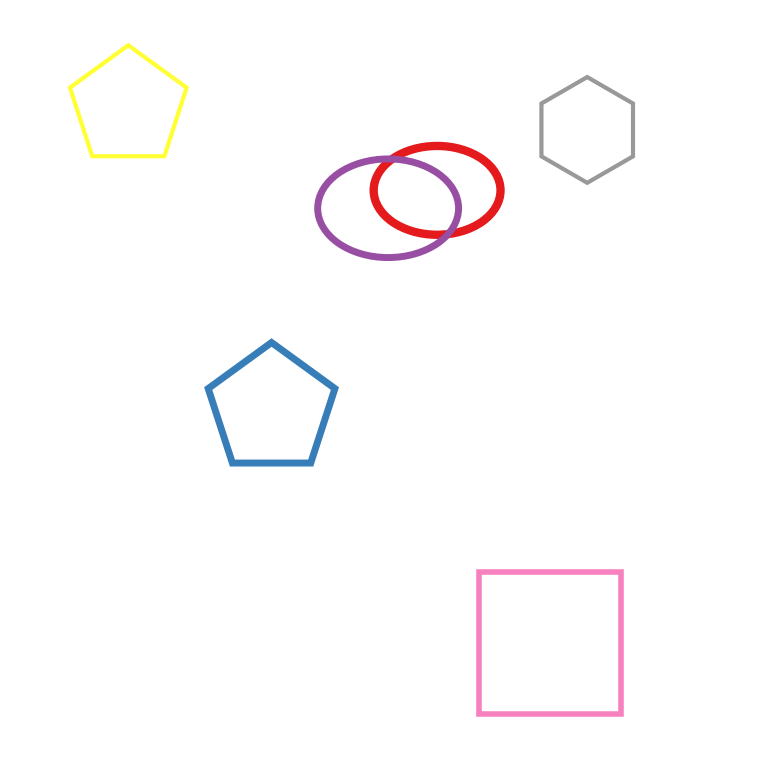[{"shape": "oval", "thickness": 3, "radius": 0.41, "center": [0.568, 0.753]}, {"shape": "pentagon", "thickness": 2.5, "radius": 0.43, "center": [0.353, 0.469]}, {"shape": "oval", "thickness": 2.5, "radius": 0.46, "center": [0.504, 0.73]}, {"shape": "pentagon", "thickness": 1.5, "radius": 0.4, "center": [0.167, 0.862]}, {"shape": "square", "thickness": 2, "radius": 0.46, "center": [0.714, 0.165]}, {"shape": "hexagon", "thickness": 1.5, "radius": 0.34, "center": [0.763, 0.831]}]